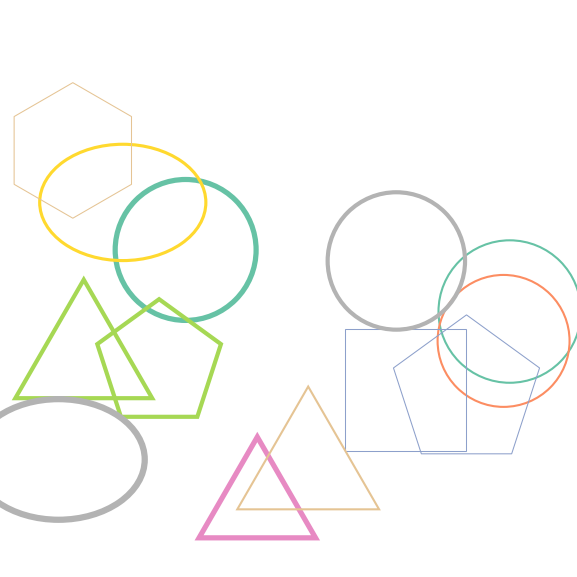[{"shape": "circle", "thickness": 2.5, "radius": 0.61, "center": [0.321, 0.566]}, {"shape": "circle", "thickness": 1, "radius": 0.62, "center": [0.883, 0.46]}, {"shape": "circle", "thickness": 1, "radius": 0.57, "center": [0.872, 0.409]}, {"shape": "pentagon", "thickness": 0.5, "radius": 0.66, "center": [0.808, 0.321]}, {"shape": "square", "thickness": 0.5, "radius": 0.53, "center": [0.702, 0.324]}, {"shape": "triangle", "thickness": 2.5, "radius": 0.58, "center": [0.446, 0.126]}, {"shape": "pentagon", "thickness": 2, "radius": 0.56, "center": [0.276, 0.368]}, {"shape": "triangle", "thickness": 2, "radius": 0.68, "center": [0.145, 0.378]}, {"shape": "oval", "thickness": 1.5, "radius": 0.72, "center": [0.213, 0.649]}, {"shape": "hexagon", "thickness": 0.5, "radius": 0.59, "center": [0.126, 0.739]}, {"shape": "triangle", "thickness": 1, "radius": 0.71, "center": [0.534, 0.188]}, {"shape": "circle", "thickness": 2, "radius": 0.59, "center": [0.686, 0.547]}, {"shape": "oval", "thickness": 3, "radius": 0.75, "center": [0.101, 0.204]}]